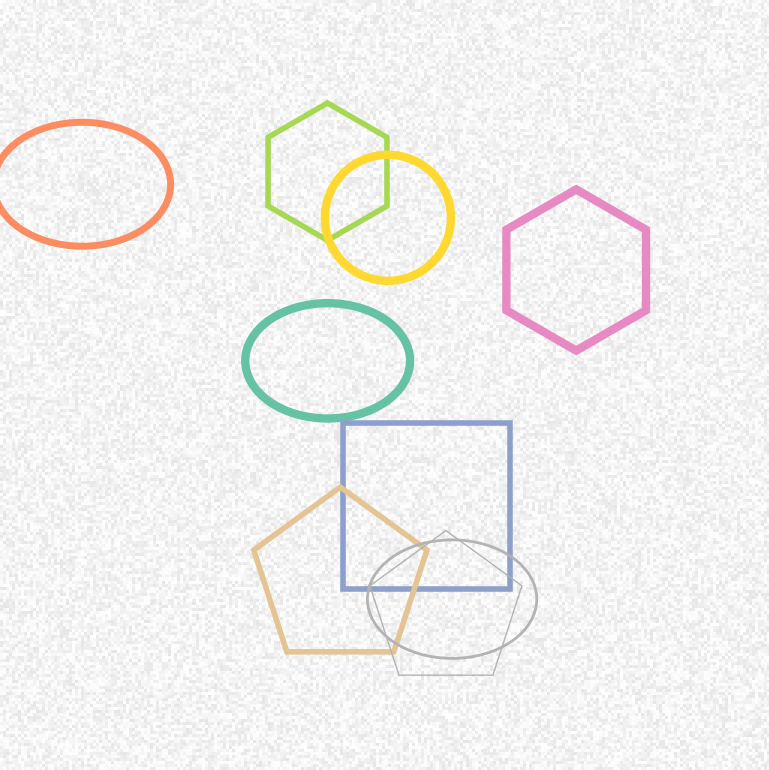[{"shape": "oval", "thickness": 3, "radius": 0.54, "center": [0.426, 0.531]}, {"shape": "oval", "thickness": 2.5, "radius": 0.58, "center": [0.107, 0.761]}, {"shape": "square", "thickness": 2, "radius": 0.54, "center": [0.554, 0.343]}, {"shape": "hexagon", "thickness": 3, "radius": 0.52, "center": [0.748, 0.649]}, {"shape": "hexagon", "thickness": 2, "radius": 0.45, "center": [0.425, 0.777]}, {"shape": "circle", "thickness": 3, "radius": 0.41, "center": [0.504, 0.717]}, {"shape": "pentagon", "thickness": 2, "radius": 0.59, "center": [0.442, 0.249]}, {"shape": "pentagon", "thickness": 0.5, "radius": 0.52, "center": [0.579, 0.207]}, {"shape": "oval", "thickness": 1, "radius": 0.55, "center": [0.587, 0.222]}]